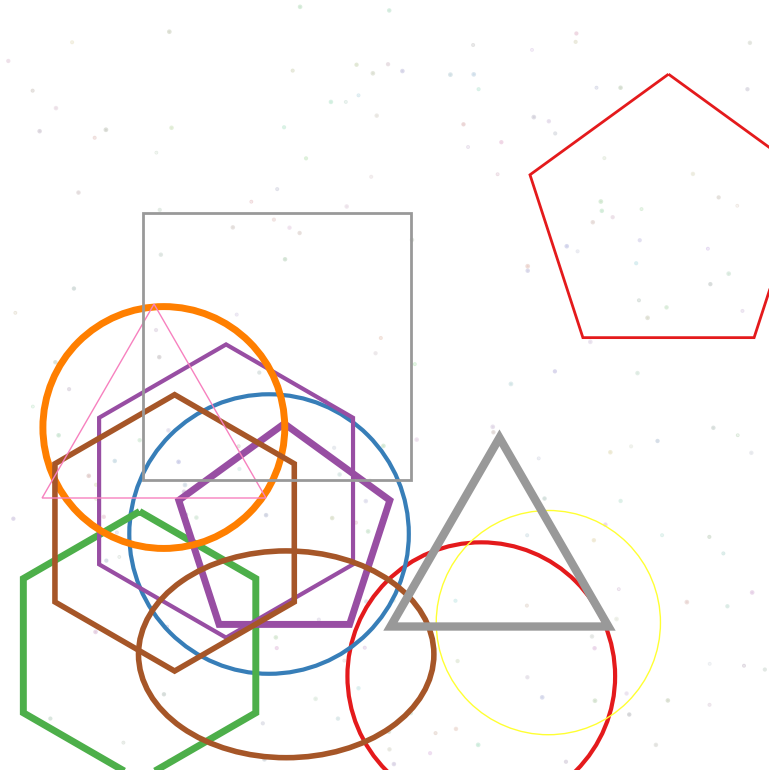[{"shape": "circle", "thickness": 1.5, "radius": 0.87, "center": [0.625, 0.122]}, {"shape": "pentagon", "thickness": 1, "radius": 0.95, "center": [0.868, 0.715]}, {"shape": "circle", "thickness": 1.5, "radius": 0.91, "center": [0.349, 0.306]}, {"shape": "hexagon", "thickness": 2.5, "radius": 0.87, "center": [0.181, 0.161]}, {"shape": "pentagon", "thickness": 2.5, "radius": 0.72, "center": [0.369, 0.306]}, {"shape": "hexagon", "thickness": 1.5, "radius": 0.95, "center": [0.294, 0.362]}, {"shape": "circle", "thickness": 2.5, "radius": 0.79, "center": [0.213, 0.445]}, {"shape": "circle", "thickness": 0.5, "radius": 0.73, "center": [0.712, 0.191]}, {"shape": "oval", "thickness": 2, "radius": 0.96, "center": [0.372, 0.15]}, {"shape": "hexagon", "thickness": 2, "radius": 0.9, "center": [0.227, 0.308]}, {"shape": "triangle", "thickness": 0.5, "radius": 0.84, "center": [0.2, 0.437]}, {"shape": "square", "thickness": 1, "radius": 0.87, "center": [0.36, 0.55]}, {"shape": "triangle", "thickness": 3, "radius": 0.82, "center": [0.649, 0.268]}]